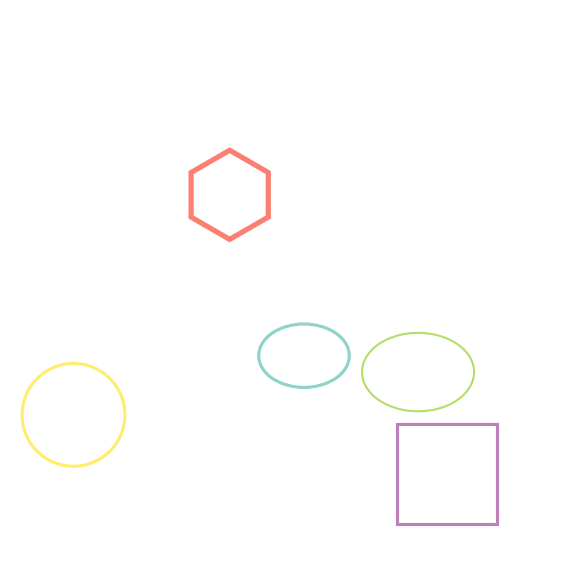[{"shape": "oval", "thickness": 1.5, "radius": 0.39, "center": [0.526, 0.383]}, {"shape": "hexagon", "thickness": 2.5, "radius": 0.39, "center": [0.398, 0.662]}, {"shape": "oval", "thickness": 1, "radius": 0.49, "center": [0.724, 0.355]}, {"shape": "square", "thickness": 1.5, "radius": 0.43, "center": [0.774, 0.178]}, {"shape": "circle", "thickness": 1.5, "radius": 0.45, "center": [0.127, 0.281]}]